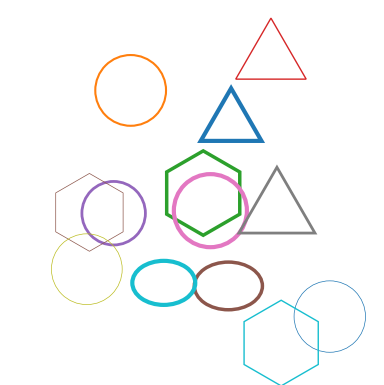[{"shape": "triangle", "thickness": 3, "radius": 0.46, "center": [0.6, 0.68]}, {"shape": "circle", "thickness": 0.5, "radius": 0.46, "center": [0.857, 0.178]}, {"shape": "circle", "thickness": 1.5, "radius": 0.46, "center": [0.339, 0.765]}, {"shape": "hexagon", "thickness": 2.5, "radius": 0.55, "center": [0.528, 0.499]}, {"shape": "triangle", "thickness": 1, "radius": 0.53, "center": [0.704, 0.847]}, {"shape": "circle", "thickness": 2, "radius": 0.41, "center": [0.295, 0.446]}, {"shape": "oval", "thickness": 2.5, "radius": 0.44, "center": [0.593, 0.257]}, {"shape": "hexagon", "thickness": 0.5, "radius": 0.51, "center": [0.232, 0.448]}, {"shape": "circle", "thickness": 3, "radius": 0.47, "center": [0.546, 0.453]}, {"shape": "triangle", "thickness": 2, "radius": 0.57, "center": [0.719, 0.452]}, {"shape": "circle", "thickness": 0.5, "radius": 0.46, "center": [0.225, 0.301]}, {"shape": "hexagon", "thickness": 1, "radius": 0.56, "center": [0.73, 0.109]}, {"shape": "oval", "thickness": 3, "radius": 0.41, "center": [0.425, 0.265]}]